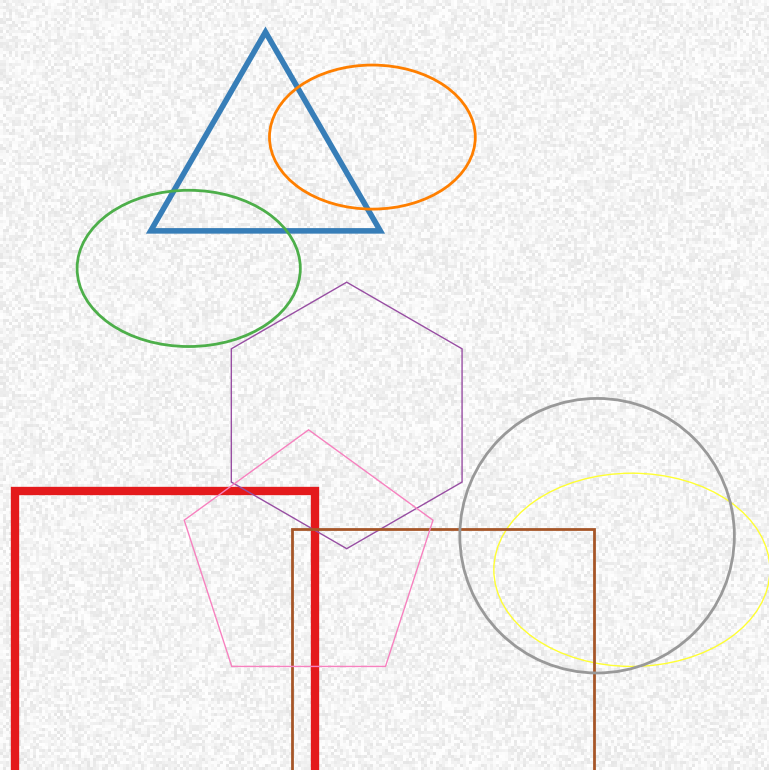[{"shape": "square", "thickness": 3, "radius": 0.98, "center": [0.214, 0.167]}, {"shape": "triangle", "thickness": 2, "radius": 0.86, "center": [0.345, 0.786]}, {"shape": "oval", "thickness": 1, "radius": 0.72, "center": [0.245, 0.651]}, {"shape": "hexagon", "thickness": 0.5, "radius": 0.87, "center": [0.45, 0.46]}, {"shape": "oval", "thickness": 1, "radius": 0.67, "center": [0.484, 0.822]}, {"shape": "oval", "thickness": 0.5, "radius": 0.9, "center": [0.821, 0.26]}, {"shape": "square", "thickness": 1, "radius": 0.98, "center": [0.576, 0.117]}, {"shape": "pentagon", "thickness": 0.5, "radius": 0.85, "center": [0.401, 0.272]}, {"shape": "circle", "thickness": 1, "radius": 0.89, "center": [0.775, 0.304]}]